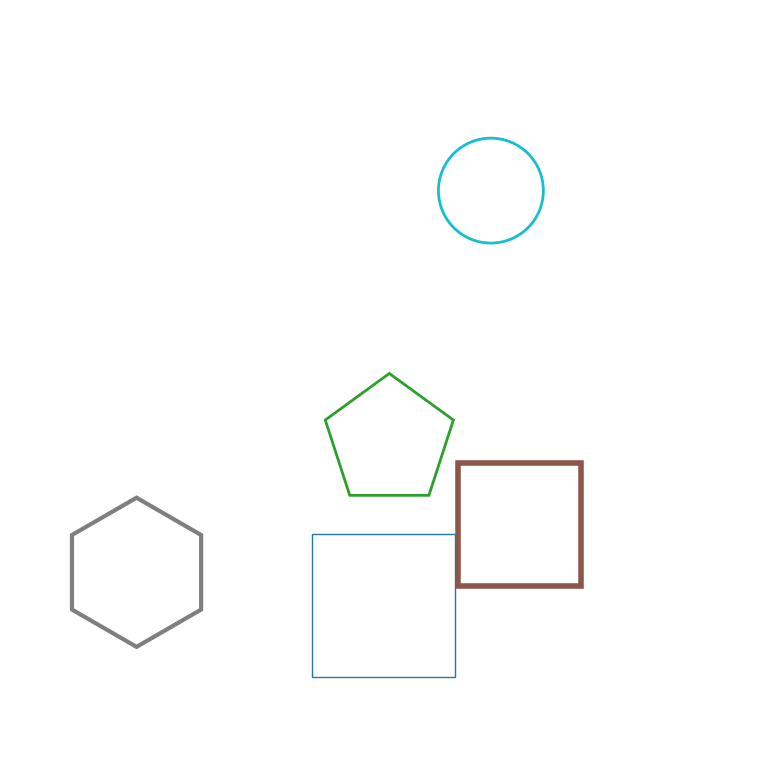[{"shape": "square", "thickness": 0.5, "radius": 0.46, "center": [0.498, 0.214]}, {"shape": "pentagon", "thickness": 1, "radius": 0.44, "center": [0.506, 0.428]}, {"shape": "square", "thickness": 2, "radius": 0.4, "center": [0.675, 0.319]}, {"shape": "hexagon", "thickness": 1.5, "radius": 0.48, "center": [0.177, 0.257]}, {"shape": "circle", "thickness": 1, "radius": 0.34, "center": [0.638, 0.752]}]